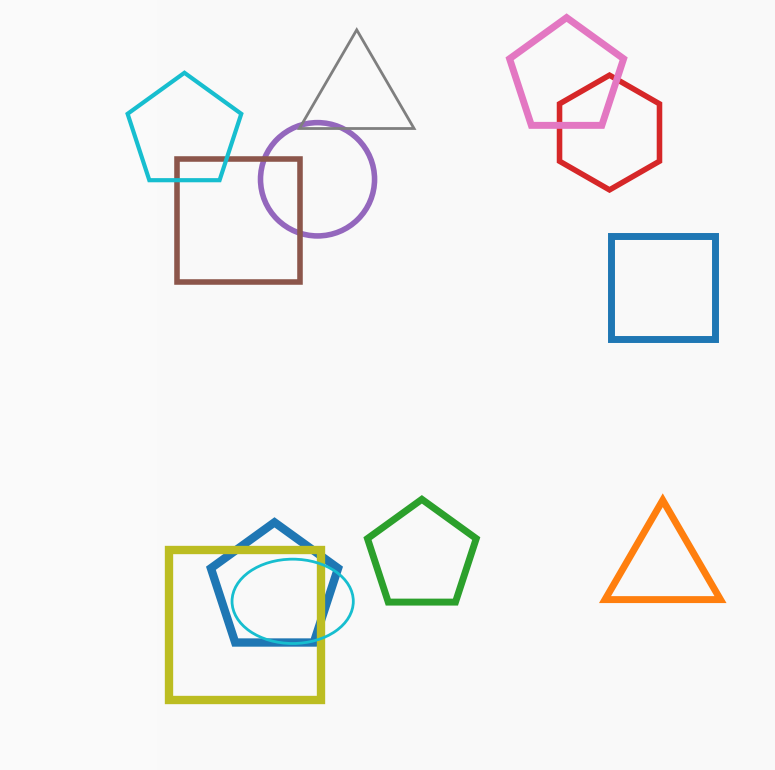[{"shape": "pentagon", "thickness": 3, "radius": 0.43, "center": [0.354, 0.235]}, {"shape": "square", "thickness": 2.5, "radius": 0.34, "center": [0.855, 0.627]}, {"shape": "triangle", "thickness": 2.5, "radius": 0.43, "center": [0.855, 0.264]}, {"shape": "pentagon", "thickness": 2.5, "radius": 0.37, "center": [0.544, 0.278]}, {"shape": "hexagon", "thickness": 2, "radius": 0.37, "center": [0.786, 0.828]}, {"shape": "circle", "thickness": 2, "radius": 0.37, "center": [0.41, 0.767]}, {"shape": "square", "thickness": 2, "radius": 0.4, "center": [0.308, 0.714]}, {"shape": "pentagon", "thickness": 2.5, "radius": 0.39, "center": [0.731, 0.9]}, {"shape": "triangle", "thickness": 1, "radius": 0.43, "center": [0.46, 0.876]}, {"shape": "square", "thickness": 3, "radius": 0.49, "center": [0.316, 0.188]}, {"shape": "oval", "thickness": 1, "radius": 0.39, "center": [0.378, 0.219]}, {"shape": "pentagon", "thickness": 1.5, "radius": 0.39, "center": [0.238, 0.828]}]